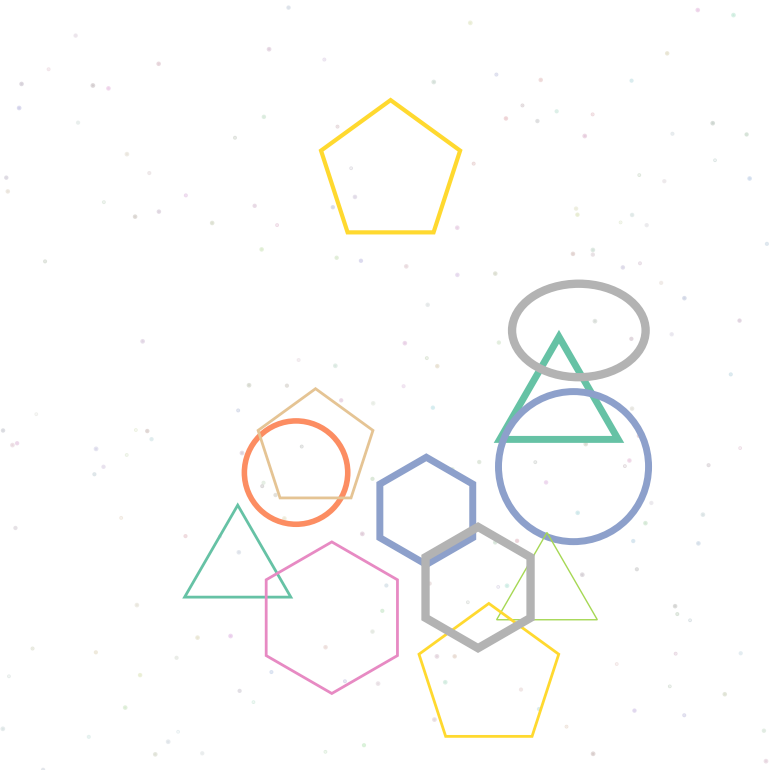[{"shape": "triangle", "thickness": 2.5, "radius": 0.44, "center": [0.726, 0.474]}, {"shape": "triangle", "thickness": 1, "radius": 0.4, "center": [0.309, 0.264]}, {"shape": "circle", "thickness": 2, "radius": 0.34, "center": [0.384, 0.386]}, {"shape": "hexagon", "thickness": 2.5, "radius": 0.35, "center": [0.554, 0.337]}, {"shape": "circle", "thickness": 2.5, "radius": 0.49, "center": [0.745, 0.394]}, {"shape": "hexagon", "thickness": 1, "radius": 0.49, "center": [0.431, 0.198]}, {"shape": "triangle", "thickness": 0.5, "radius": 0.38, "center": [0.71, 0.233]}, {"shape": "pentagon", "thickness": 1, "radius": 0.48, "center": [0.635, 0.121]}, {"shape": "pentagon", "thickness": 1.5, "radius": 0.47, "center": [0.507, 0.775]}, {"shape": "pentagon", "thickness": 1, "radius": 0.39, "center": [0.41, 0.417]}, {"shape": "hexagon", "thickness": 3, "radius": 0.39, "center": [0.621, 0.237]}, {"shape": "oval", "thickness": 3, "radius": 0.43, "center": [0.752, 0.571]}]